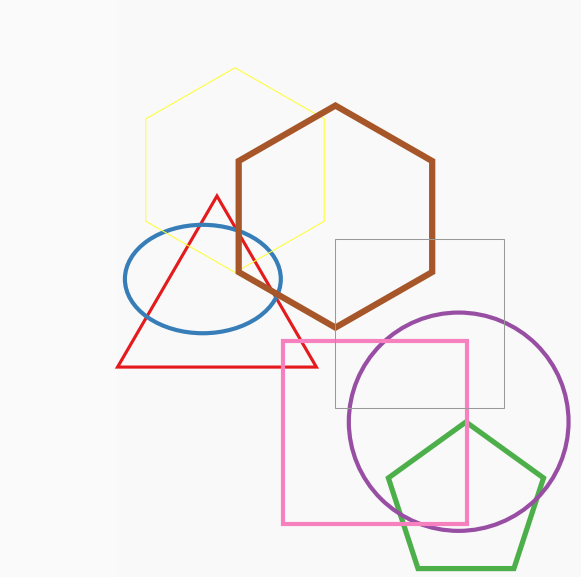[{"shape": "triangle", "thickness": 1.5, "radius": 0.99, "center": [0.373, 0.462]}, {"shape": "oval", "thickness": 2, "radius": 0.67, "center": [0.349, 0.516]}, {"shape": "pentagon", "thickness": 2.5, "radius": 0.7, "center": [0.802, 0.128]}, {"shape": "circle", "thickness": 2, "radius": 0.95, "center": [0.789, 0.269]}, {"shape": "hexagon", "thickness": 0.5, "radius": 0.89, "center": [0.404, 0.705]}, {"shape": "hexagon", "thickness": 3, "radius": 0.96, "center": [0.577, 0.624]}, {"shape": "square", "thickness": 2, "radius": 0.79, "center": [0.645, 0.251]}, {"shape": "square", "thickness": 0.5, "radius": 0.73, "center": [0.722, 0.439]}]